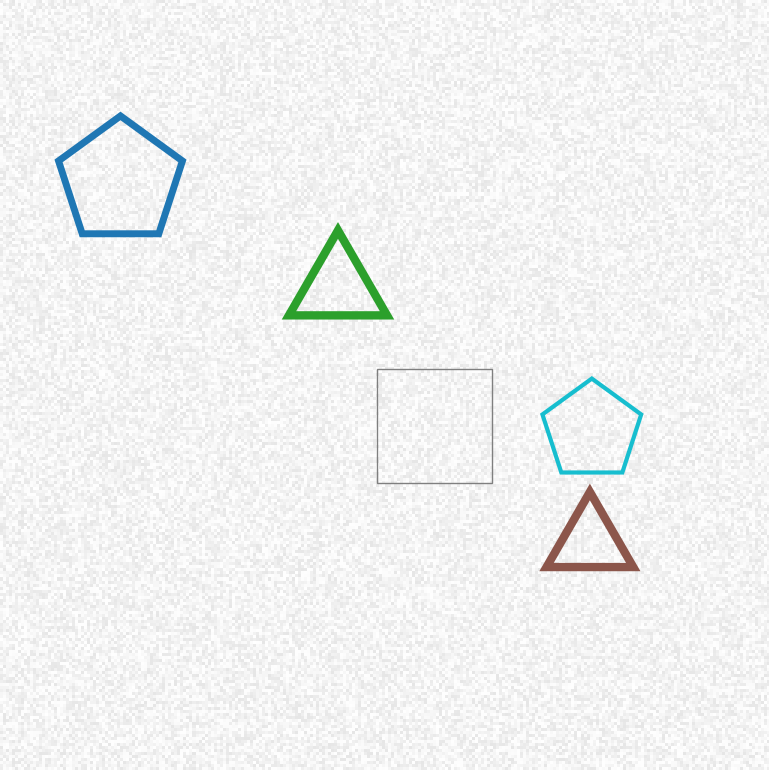[{"shape": "pentagon", "thickness": 2.5, "radius": 0.42, "center": [0.156, 0.765]}, {"shape": "triangle", "thickness": 3, "radius": 0.37, "center": [0.439, 0.627]}, {"shape": "triangle", "thickness": 3, "radius": 0.33, "center": [0.766, 0.296]}, {"shape": "square", "thickness": 0.5, "radius": 0.37, "center": [0.564, 0.447]}, {"shape": "pentagon", "thickness": 1.5, "radius": 0.34, "center": [0.769, 0.441]}]